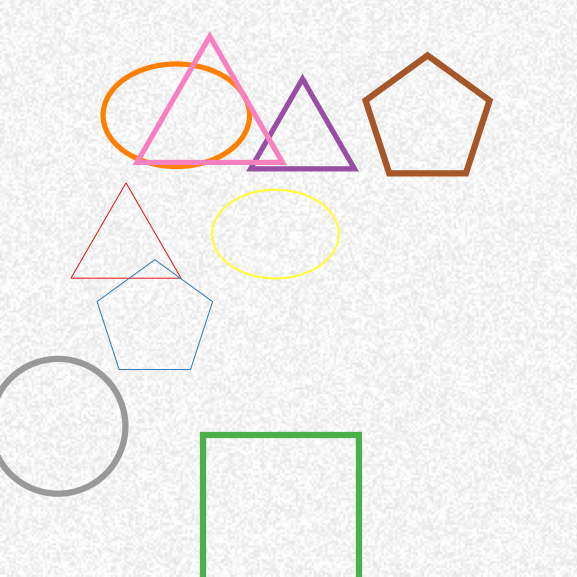[{"shape": "triangle", "thickness": 0.5, "radius": 0.55, "center": [0.218, 0.572]}, {"shape": "pentagon", "thickness": 0.5, "radius": 0.53, "center": [0.268, 0.444]}, {"shape": "square", "thickness": 3, "radius": 0.68, "center": [0.487, 0.11]}, {"shape": "triangle", "thickness": 2.5, "radius": 0.52, "center": [0.524, 0.759]}, {"shape": "oval", "thickness": 2.5, "radius": 0.63, "center": [0.305, 0.8]}, {"shape": "oval", "thickness": 1, "radius": 0.55, "center": [0.477, 0.594]}, {"shape": "pentagon", "thickness": 3, "radius": 0.56, "center": [0.74, 0.79]}, {"shape": "triangle", "thickness": 2.5, "radius": 0.73, "center": [0.363, 0.791]}, {"shape": "circle", "thickness": 3, "radius": 0.58, "center": [0.1, 0.261]}]